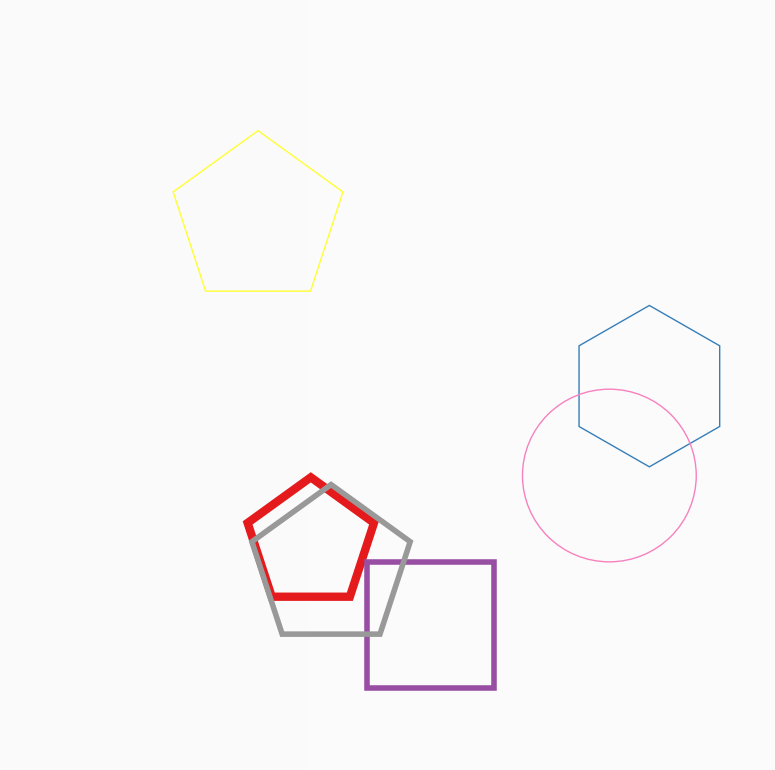[{"shape": "pentagon", "thickness": 3, "radius": 0.43, "center": [0.401, 0.294]}, {"shape": "hexagon", "thickness": 0.5, "radius": 0.52, "center": [0.838, 0.499]}, {"shape": "square", "thickness": 2, "radius": 0.41, "center": [0.555, 0.189]}, {"shape": "pentagon", "thickness": 0.5, "radius": 0.58, "center": [0.333, 0.715]}, {"shape": "circle", "thickness": 0.5, "radius": 0.56, "center": [0.786, 0.382]}, {"shape": "pentagon", "thickness": 2, "radius": 0.54, "center": [0.427, 0.263]}]